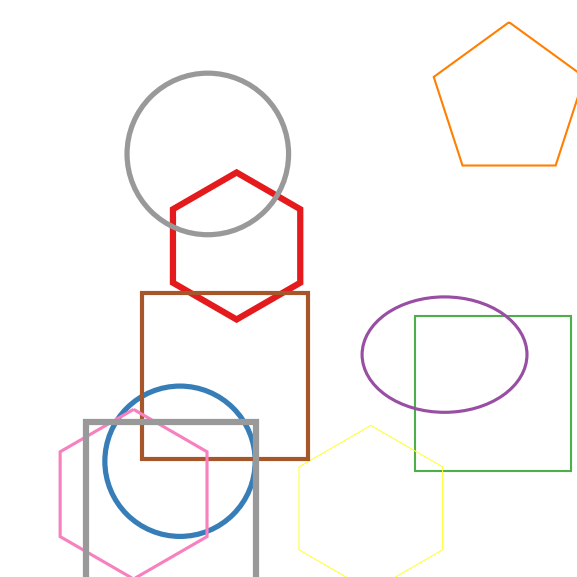[{"shape": "hexagon", "thickness": 3, "radius": 0.64, "center": [0.41, 0.573]}, {"shape": "circle", "thickness": 2.5, "radius": 0.65, "center": [0.312, 0.2]}, {"shape": "square", "thickness": 1, "radius": 0.67, "center": [0.854, 0.318]}, {"shape": "oval", "thickness": 1.5, "radius": 0.71, "center": [0.77, 0.385]}, {"shape": "pentagon", "thickness": 1, "radius": 0.69, "center": [0.882, 0.824]}, {"shape": "hexagon", "thickness": 0.5, "radius": 0.72, "center": [0.642, 0.119]}, {"shape": "square", "thickness": 2, "radius": 0.72, "center": [0.39, 0.348]}, {"shape": "hexagon", "thickness": 1.5, "radius": 0.73, "center": [0.231, 0.143]}, {"shape": "circle", "thickness": 2.5, "radius": 0.7, "center": [0.36, 0.733]}, {"shape": "square", "thickness": 3, "radius": 0.73, "center": [0.296, 0.121]}]